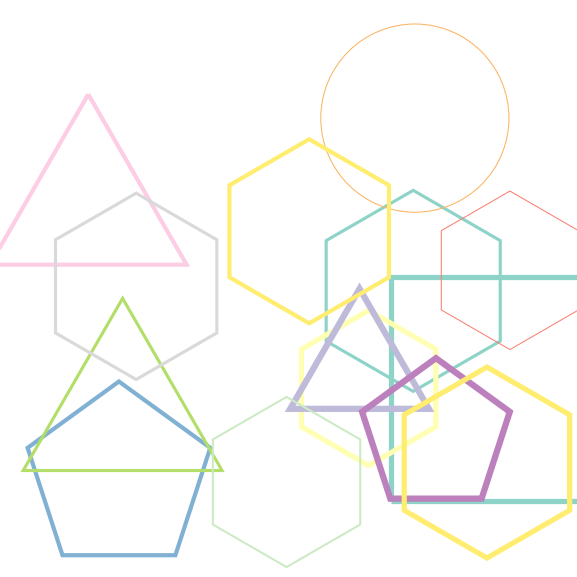[{"shape": "square", "thickness": 2.5, "radius": 0.97, "center": [0.872, 0.326]}, {"shape": "hexagon", "thickness": 1.5, "radius": 0.87, "center": [0.716, 0.495]}, {"shape": "hexagon", "thickness": 2.5, "radius": 0.67, "center": [0.638, 0.327]}, {"shape": "triangle", "thickness": 3, "radius": 0.69, "center": [0.623, 0.361]}, {"shape": "hexagon", "thickness": 0.5, "radius": 0.69, "center": [0.883, 0.531]}, {"shape": "pentagon", "thickness": 2, "radius": 0.83, "center": [0.206, 0.172]}, {"shape": "circle", "thickness": 0.5, "radius": 0.81, "center": [0.718, 0.795]}, {"shape": "triangle", "thickness": 1.5, "radius": 0.99, "center": [0.212, 0.284]}, {"shape": "triangle", "thickness": 2, "radius": 0.98, "center": [0.153, 0.639]}, {"shape": "hexagon", "thickness": 1.5, "radius": 0.81, "center": [0.236, 0.503]}, {"shape": "pentagon", "thickness": 3, "radius": 0.67, "center": [0.755, 0.244]}, {"shape": "hexagon", "thickness": 1, "radius": 0.74, "center": [0.496, 0.165]}, {"shape": "hexagon", "thickness": 2, "radius": 0.8, "center": [0.535, 0.599]}, {"shape": "hexagon", "thickness": 2.5, "radius": 0.83, "center": [0.843, 0.198]}]